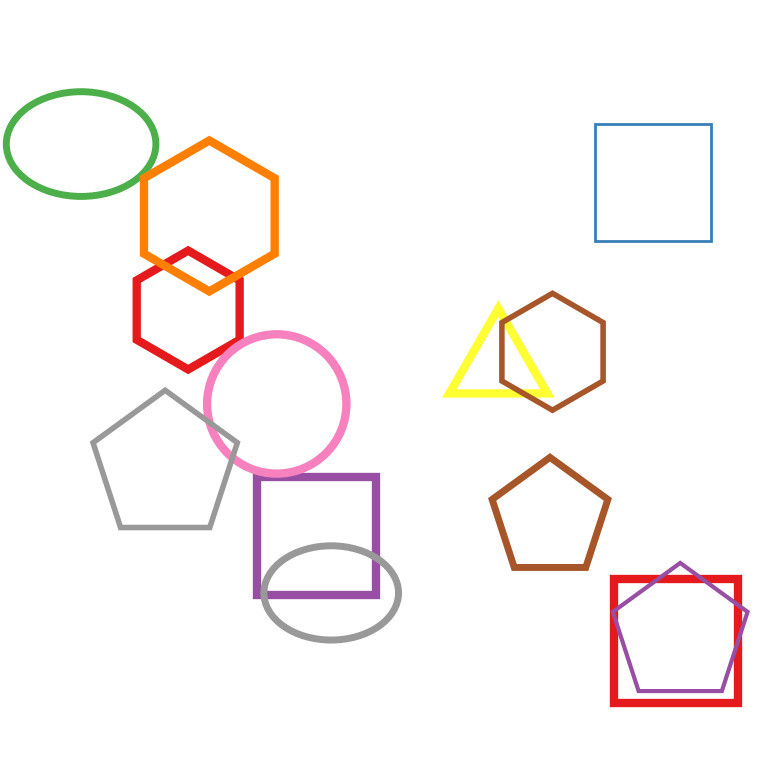[{"shape": "square", "thickness": 3, "radius": 0.4, "center": [0.878, 0.167]}, {"shape": "hexagon", "thickness": 3, "radius": 0.39, "center": [0.244, 0.597]}, {"shape": "square", "thickness": 1, "radius": 0.38, "center": [0.848, 0.763]}, {"shape": "oval", "thickness": 2.5, "radius": 0.49, "center": [0.105, 0.813]}, {"shape": "pentagon", "thickness": 1.5, "radius": 0.46, "center": [0.883, 0.177]}, {"shape": "square", "thickness": 3, "radius": 0.39, "center": [0.411, 0.304]}, {"shape": "hexagon", "thickness": 3, "radius": 0.49, "center": [0.272, 0.72]}, {"shape": "triangle", "thickness": 3, "radius": 0.37, "center": [0.647, 0.526]}, {"shape": "hexagon", "thickness": 2, "radius": 0.38, "center": [0.718, 0.543]}, {"shape": "pentagon", "thickness": 2.5, "radius": 0.4, "center": [0.714, 0.327]}, {"shape": "circle", "thickness": 3, "radius": 0.45, "center": [0.359, 0.475]}, {"shape": "oval", "thickness": 2.5, "radius": 0.44, "center": [0.43, 0.23]}, {"shape": "pentagon", "thickness": 2, "radius": 0.49, "center": [0.215, 0.395]}]